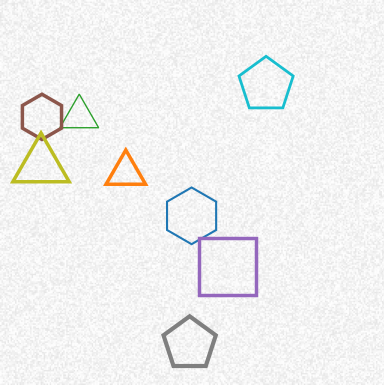[{"shape": "hexagon", "thickness": 1.5, "radius": 0.37, "center": [0.498, 0.439]}, {"shape": "triangle", "thickness": 2.5, "radius": 0.3, "center": [0.327, 0.551]}, {"shape": "triangle", "thickness": 1, "radius": 0.29, "center": [0.206, 0.697]}, {"shape": "square", "thickness": 2.5, "radius": 0.37, "center": [0.591, 0.308]}, {"shape": "hexagon", "thickness": 2.5, "radius": 0.29, "center": [0.109, 0.697]}, {"shape": "pentagon", "thickness": 3, "radius": 0.36, "center": [0.493, 0.107]}, {"shape": "triangle", "thickness": 2.5, "radius": 0.42, "center": [0.107, 0.57]}, {"shape": "pentagon", "thickness": 2, "radius": 0.37, "center": [0.691, 0.78]}]